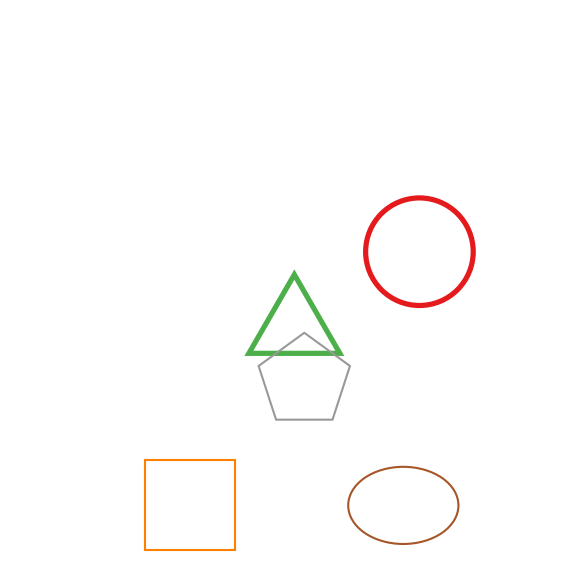[{"shape": "circle", "thickness": 2.5, "radius": 0.47, "center": [0.726, 0.563]}, {"shape": "triangle", "thickness": 2.5, "radius": 0.45, "center": [0.51, 0.433]}, {"shape": "square", "thickness": 1, "radius": 0.39, "center": [0.329, 0.125]}, {"shape": "oval", "thickness": 1, "radius": 0.48, "center": [0.698, 0.124]}, {"shape": "pentagon", "thickness": 1, "radius": 0.42, "center": [0.527, 0.34]}]